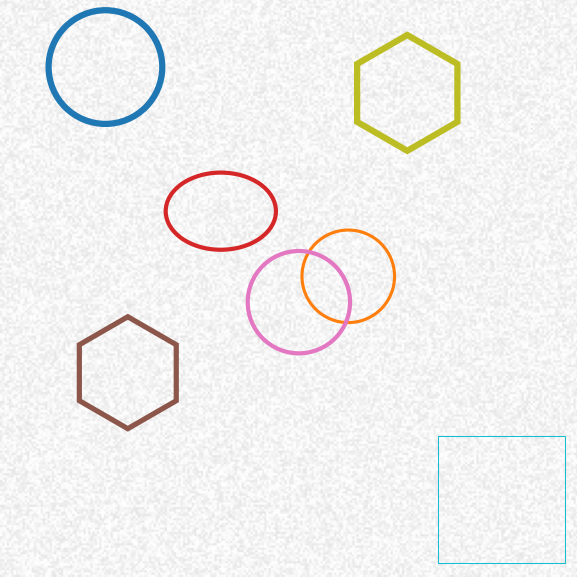[{"shape": "circle", "thickness": 3, "radius": 0.49, "center": [0.183, 0.883]}, {"shape": "circle", "thickness": 1.5, "radius": 0.4, "center": [0.603, 0.521]}, {"shape": "oval", "thickness": 2, "radius": 0.48, "center": [0.382, 0.633]}, {"shape": "hexagon", "thickness": 2.5, "radius": 0.48, "center": [0.221, 0.354]}, {"shape": "circle", "thickness": 2, "radius": 0.44, "center": [0.518, 0.476]}, {"shape": "hexagon", "thickness": 3, "radius": 0.5, "center": [0.705, 0.838]}, {"shape": "square", "thickness": 0.5, "radius": 0.55, "center": [0.869, 0.134]}]